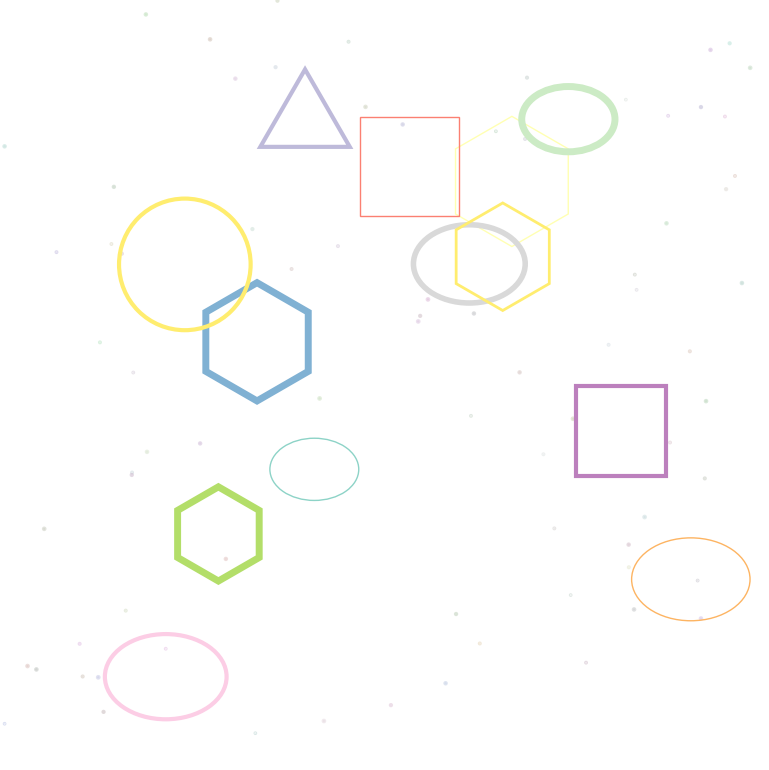[{"shape": "oval", "thickness": 0.5, "radius": 0.29, "center": [0.408, 0.39]}, {"shape": "hexagon", "thickness": 0.5, "radius": 0.42, "center": [0.665, 0.764]}, {"shape": "triangle", "thickness": 1.5, "radius": 0.34, "center": [0.396, 0.843]}, {"shape": "square", "thickness": 0.5, "radius": 0.32, "center": [0.532, 0.784]}, {"shape": "hexagon", "thickness": 2.5, "radius": 0.38, "center": [0.334, 0.556]}, {"shape": "oval", "thickness": 0.5, "radius": 0.38, "center": [0.897, 0.248]}, {"shape": "hexagon", "thickness": 2.5, "radius": 0.31, "center": [0.284, 0.307]}, {"shape": "oval", "thickness": 1.5, "radius": 0.4, "center": [0.215, 0.121]}, {"shape": "oval", "thickness": 2, "radius": 0.36, "center": [0.61, 0.657]}, {"shape": "square", "thickness": 1.5, "radius": 0.29, "center": [0.807, 0.44]}, {"shape": "oval", "thickness": 2.5, "radius": 0.3, "center": [0.738, 0.845]}, {"shape": "circle", "thickness": 1.5, "radius": 0.43, "center": [0.24, 0.657]}, {"shape": "hexagon", "thickness": 1, "radius": 0.35, "center": [0.653, 0.667]}]